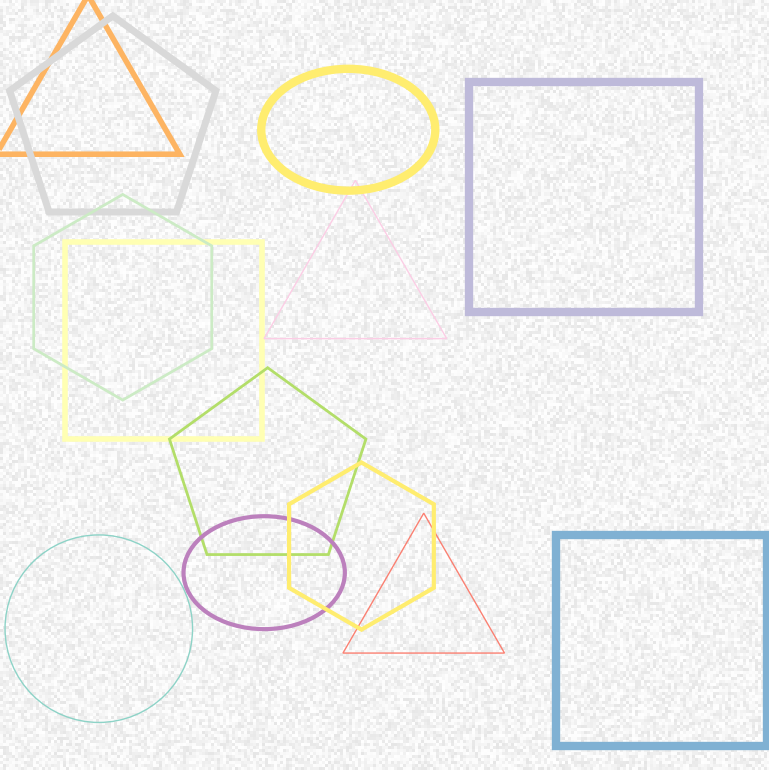[{"shape": "circle", "thickness": 0.5, "radius": 0.61, "center": [0.128, 0.184]}, {"shape": "square", "thickness": 2, "radius": 0.64, "center": [0.212, 0.558]}, {"shape": "square", "thickness": 3, "radius": 0.75, "center": [0.759, 0.745]}, {"shape": "triangle", "thickness": 0.5, "radius": 0.61, "center": [0.55, 0.212]}, {"shape": "square", "thickness": 3, "radius": 0.69, "center": [0.859, 0.169]}, {"shape": "triangle", "thickness": 2, "radius": 0.69, "center": [0.114, 0.869]}, {"shape": "pentagon", "thickness": 1, "radius": 0.67, "center": [0.348, 0.388]}, {"shape": "triangle", "thickness": 0.5, "radius": 0.68, "center": [0.462, 0.629]}, {"shape": "pentagon", "thickness": 2.5, "radius": 0.7, "center": [0.146, 0.839]}, {"shape": "oval", "thickness": 1.5, "radius": 0.52, "center": [0.343, 0.256]}, {"shape": "hexagon", "thickness": 1, "radius": 0.67, "center": [0.159, 0.614]}, {"shape": "hexagon", "thickness": 1.5, "radius": 0.54, "center": [0.469, 0.291]}, {"shape": "oval", "thickness": 3, "radius": 0.57, "center": [0.452, 0.832]}]